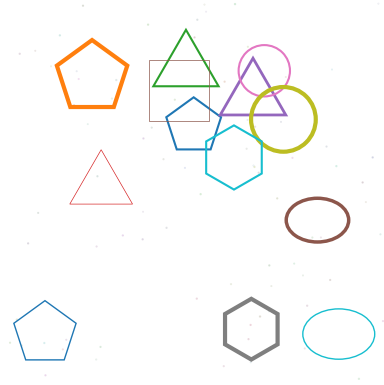[{"shape": "pentagon", "thickness": 1.5, "radius": 0.37, "center": [0.503, 0.672]}, {"shape": "pentagon", "thickness": 1, "radius": 0.43, "center": [0.117, 0.134]}, {"shape": "pentagon", "thickness": 3, "radius": 0.48, "center": [0.239, 0.8]}, {"shape": "triangle", "thickness": 1.5, "radius": 0.49, "center": [0.483, 0.825]}, {"shape": "triangle", "thickness": 0.5, "radius": 0.47, "center": [0.263, 0.517]}, {"shape": "triangle", "thickness": 2, "radius": 0.49, "center": [0.657, 0.751]}, {"shape": "oval", "thickness": 2.5, "radius": 0.41, "center": [0.825, 0.428]}, {"shape": "square", "thickness": 0.5, "radius": 0.39, "center": [0.465, 0.764]}, {"shape": "circle", "thickness": 1.5, "radius": 0.33, "center": [0.686, 0.816]}, {"shape": "hexagon", "thickness": 3, "radius": 0.39, "center": [0.653, 0.145]}, {"shape": "circle", "thickness": 3, "radius": 0.42, "center": [0.736, 0.69]}, {"shape": "hexagon", "thickness": 1.5, "radius": 0.42, "center": [0.608, 0.591]}, {"shape": "oval", "thickness": 1, "radius": 0.47, "center": [0.88, 0.132]}]